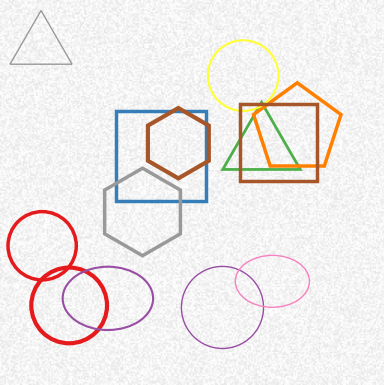[{"shape": "circle", "thickness": 2.5, "radius": 0.44, "center": [0.109, 0.362]}, {"shape": "circle", "thickness": 3, "radius": 0.49, "center": [0.18, 0.207]}, {"shape": "square", "thickness": 2.5, "radius": 0.58, "center": [0.418, 0.596]}, {"shape": "triangle", "thickness": 2, "radius": 0.58, "center": [0.679, 0.618]}, {"shape": "circle", "thickness": 1, "radius": 0.53, "center": [0.578, 0.201]}, {"shape": "oval", "thickness": 1.5, "radius": 0.59, "center": [0.28, 0.225]}, {"shape": "pentagon", "thickness": 2.5, "radius": 0.6, "center": [0.772, 0.665]}, {"shape": "circle", "thickness": 1.5, "radius": 0.46, "center": [0.632, 0.804]}, {"shape": "hexagon", "thickness": 3, "radius": 0.46, "center": [0.463, 0.628]}, {"shape": "square", "thickness": 2.5, "radius": 0.5, "center": [0.724, 0.629]}, {"shape": "oval", "thickness": 1, "radius": 0.48, "center": [0.708, 0.269]}, {"shape": "hexagon", "thickness": 2.5, "radius": 0.57, "center": [0.37, 0.449]}, {"shape": "triangle", "thickness": 1, "radius": 0.47, "center": [0.107, 0.88]}]